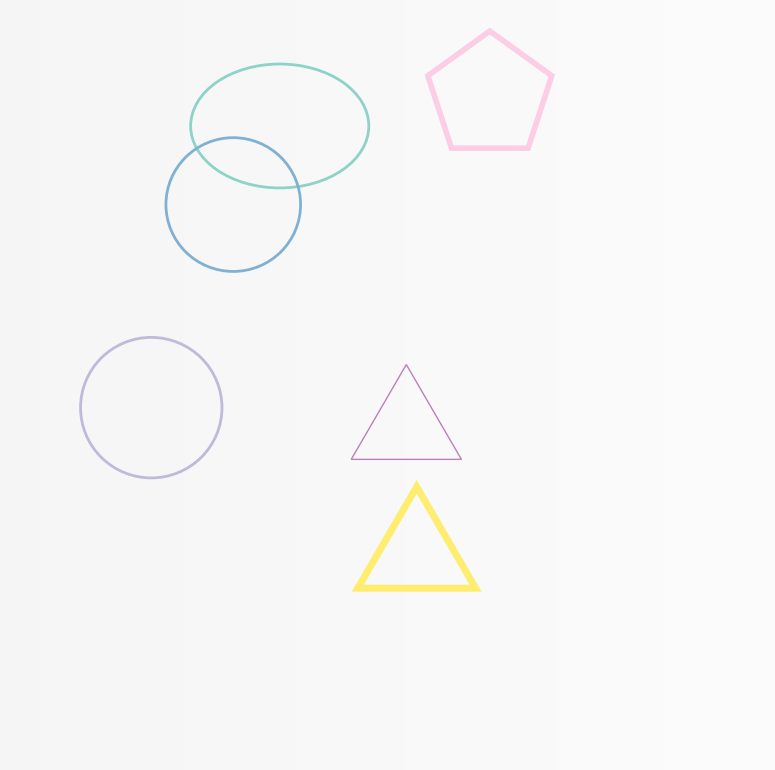[{"shape": "oval", "thickness": 1, "radius": 0.57, "center": [0.361, 0.836]}, {"shape": "circle", "thickness": 1, "radius": 0.46, "center": [0.195, 0.471]}, {"shape": "circle", "thickness": 1, "radius": 0.43, "center": [0.301, 0.734]}, {"shape": "pentagon", "thickness": 2, "radius": 0.42, "center": [0.632, 0.876]}, {"shape": "triangle", "thickness": 0.5, "radius": 0.41, "center": [0.524, 0.444]}, {"shape": "triangle", "thickness": 2.5, "radius": 0.44, "center": [0.538, 0.28]}]